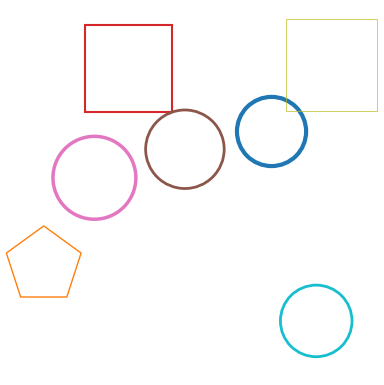[{"shape": "circle", "thickness": 3, "radius": 0.45, "center": [0.705, 0.658]}, {"shape": "pentagon", "thickness": 1, "radius": 0.51, "center": [0.114, 0.311]}, {"shape": "square", "thickness": 1.5, "radius": 0.56, "center": [0.334, 0.821]}, {"shape": "circle", "thickness": 2, "radius": 0.51, "center": [0.48, 0.612]}, {"shape": "circle", "thickness": 2.5, "radius": 0.54, "center": [0.245, 0.538]}, {"shape": "square", "thickness": 0.5, "radius": 0.59, "center": [0.862, 0.831]}, {"shape": "circle", "thickness": 2, "radius": 0.46, "center": [0.821, 0.166]}]